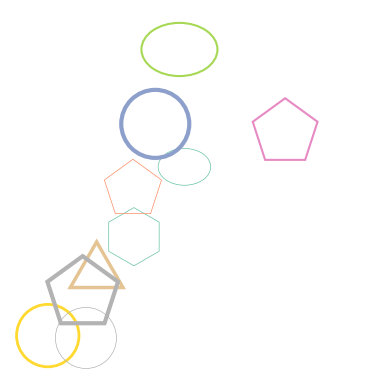[{"shape": "hexagon", "thickness": 0.5, "radius": 0.38, "center": [0.348, 0.385]}, {"shape": "oval", "thickness": 0.5, "radius": 0.34, "center": [0.479, 0.567]}, {"shape": "pentagon", "thickness": 0.5, "radius": 0.39, "center": [0.345, 0.508]}, {"shape": "circle", "thickness": 3, "radius": 0.44, "center": [0.403, 0.678]}, {"shape": "pentagon", "thickness": 1.5, "radius": 0.44, "center": [0.741, 0.656]}, {"shape": "oval", "thickness": 1.5, "radius": 0.49, "center": [0.466, 0.871]}, {"shape": "circle", "thickness": 2, "radius": 0.41, "center": [0.124, 0.128]}, {"shape": "triangle", "thickness": 2.5, "radius": 0.39, "center": [0.251, 0.293]}, {"shape": "pentagon", "thickness": 3, "radius": 0.48, "center": [0.215, 0.238]}, {"shape": "circle", "thickness": 0.5, "radius": 0.4, "center": [0.223, 0.122]}]